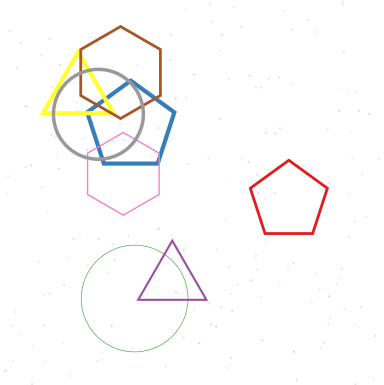[{"shape": "pentagon", "thickness": 2, "radius": 0.53, "center": [0.75, 0.479]}, {"shape": "pentagon", "thickness": 3, "radius": 0.6, "center": [0.34, 0.671]}, {"shape": "circle", "thickness": 0.5, "radius": 0.69, "center": [0.35, 0.225]}, {"shape": "triangle", "thickness": 1.5, "radius": 0.51, "center": [0.448, 0.272]}, {"shape": "triangle", "thickness": 3, "radius": 0.53, "center": [0.203, 0.759]}, {"shape": "hexagon", "thickness": 2, "radius": 0.6, "center": [0.313, 0.812]}, {"shape": "hexagon", "thickness": 1, "radius": 0.54, "center": [0.32, 0.548]}, {"shape": "circle", "thickness": 2.5, "radius": 0.58, "center": [0.256, 0.703]}]